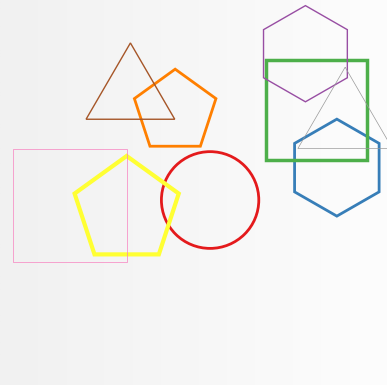[{"shape": "circle", "thickness": 2, "radius": 0.63, "center": [0.542, 0.48]}, {"shape": "hexagon", "thickness": 2, "radius": 0.63, "center": [0.869, 0.565]}, {"shape": "square", "thickness": 2.5, "radius": 0.65, "center": [0.816, 0.715]}, {"shape": "hexagon", "thickness": 1, "radius": 0.62, "center": [0.788, 0.86]}, {"shape": "pentagon", "thickness": 2, "radius": 0.55, "center": [0.452, 0.71]}, {"shape": "pentagon", "thickness": 3, "radius": 0.71, "center": [0.327, 0.454]}, {"shape": "triangle", "thickness": 1, "radius": 0.66, "center": [0.337, 0.756]}, {"shape": "square", "thickness": 0.5, "radius": 0.74, "center": [0.18, 0.465]}, {"shape": "triangle", "thickness": 0.5, "radius": 0.7, "center": [0.891, 0.685]}]